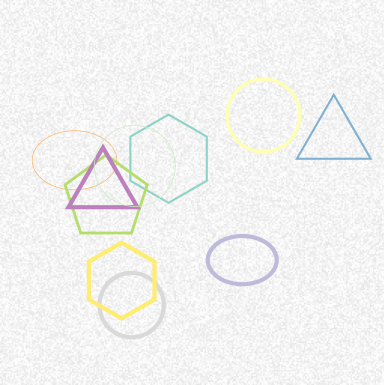[{"shape": "hexagon", "thickness": 1.5, "radius": 0.57, "center": [0.438, 0.588]}, {"shape": "circle", "thickness": 2.5, "radius": 0.47, "center": [0.684, 0.7]}, {"shape": "oval", "thickness": 3, "radius": 0.45, "center": [0.629, 0.324]}, {"shape": "triangle", "thickness": 1.5, "radius": 0.55, "center": [0.867, 0.643]}, {"shape": "oval", "thickness": 0.5, "radius": 0.55, "center": [0.194, 0.584]}, {"shape": "pentagon", "thickness": 2, "radius": 0.56, "center": [0.276, 0.486]}, {"shape": "circle", "thickness": 3, "radius": 0.42, "center": [0.342, 0.208]}, {"shape": "triangle", "thickness": 3, "radius": 0.52, "center": [0.267, 0.513]}, {"shape": "circle", "thickness": 0.5, "radius": 0.53, "center": [0.35, 0.569]}, {"shape": "hexagon", "thickness": 3, "radius": 0.49, "center": [0.316, 0.271]}]